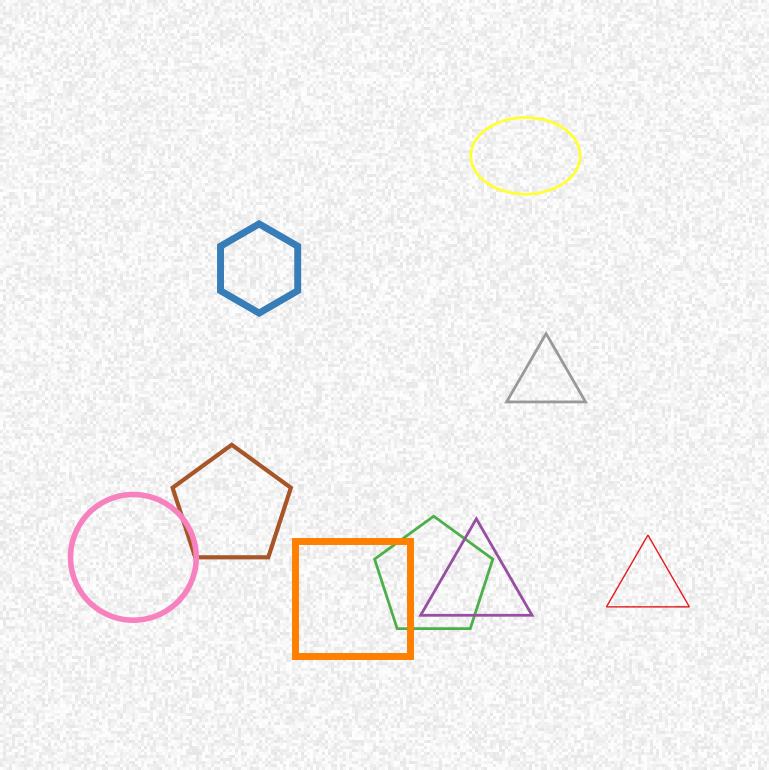[{"shape": "triangle", "thickness": 0.5, "radius": 0.31, "center": [0.841, 0.243]}, {"shape": "hexagon", "thickness": 2.5, "radius": 0.29, "center": [0.337, 0.651]}, {"shape": "pentagon", "thickness": 1, "radius": 0.4, "center": [0.563, 0.249]}, {"shape": "triangle", "thickness": 1, "radius": 0.42, "center": [0.619, 0.243]}, {"shape": "square", "thickness": 2.5, "radius": 0.37, "center": [0.458, 0.223]}, {"shape": "oval", "thickness": 1, "radius": 0.36, "center": [0.682, 0.798]}, {"shape": "pentagon", "thickness": 1.5, "radius": 0.4, "center": [0.301, 0.342]}, {"shape": "circle", "thickness": 2, "radius": 0.41, "center": [0.173, 0.276]}, {"shape": "triangle", "thickness": 1, "radius": 0.3, "center": [0.709, 0.508]}]